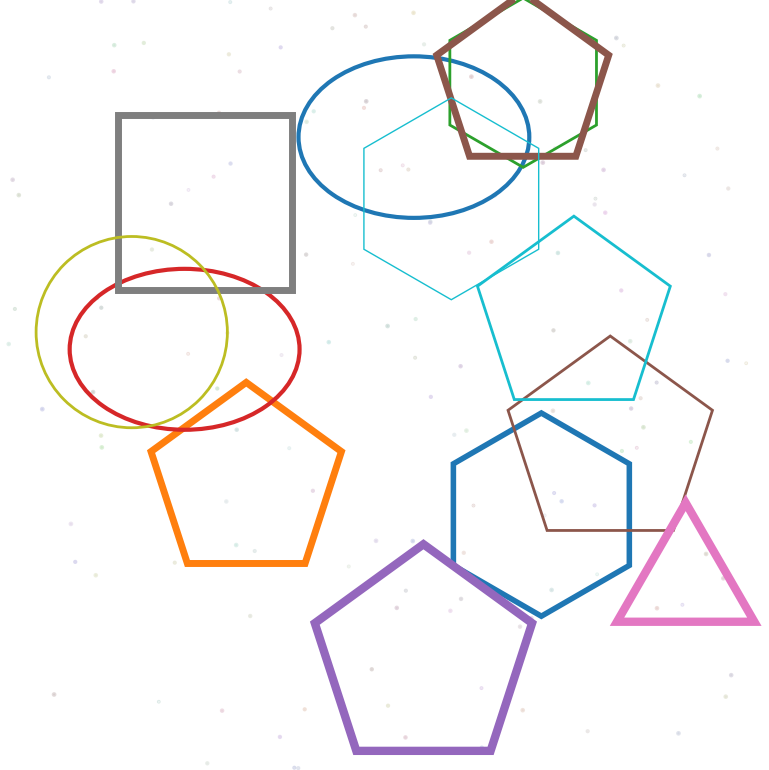[{"shape": "oval", "thickness": 1.5, "radius": 0.75, "center": [0.538, 0.822]}, {"shape": "hexagon", "thickness": 2, "radius": 0.66, "center": [0.703, 0.332]}, {"shape": "pentagon", "thickness": 2.5, "radius": 0.65, "center": [0.32, 0.373]}, {"shape": "hexagon", "thickness": 1, "radius": 0.55, "center": [0.679, 0.893]}, {"shape": "oval", "thickness": 1.5, "radius": 0.75, "center": [0.24, 0.546]}, {"shape": "pentagon", "thickness": 3, "radius": 0.74, "center": [0.55, 0.145]}, {"shape": "pentagon", "thickness": 1, "radius": 0.7, "center": [0.793, 0.424]}, {"shape": "pentagon", "thickness": 2.5, "radius": 0.59, "center": [0.679, 0.892]}, {"shape": "triangle", "thickness": 3, "radius": 0.51, "center": [0.89, 0.244]}, {"shape": "square", "thickness": 2.5, "radius": 0.57, "center": [0.266, 0.737]}, {"shape": "circle", "thickness": 1, "radius": 0.62, "center": [0.171, 0.569]}, {"shape": "hexagon", "thickness": 0.5, "radius": 0.66, "center": [0.586, 0.742]}, {"shape": "pentagon", "thickness": 1, "radius": 0.66, "center": [0.745, 0.588]}]